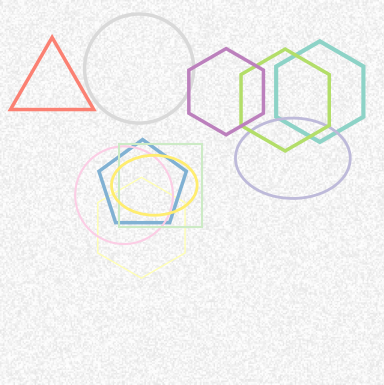[{"shape": "hexagon", "thickness": 3, "radius": 0.65, "center": [0.831, 0.762]}, {"shape": "hexagon", "thickness": 1, "radius": 0.65, "center": [0.367, 0.408]}, {"shape": "oval", "thickness": 2, "radius": 0.75, "center": [0.761, 0.589]}, {"shape": "triangle", "thickness": 2.5, "radius": 0.62, "center": [0.135, 0.778]}, {"shape": "pentagon", "thickness": 2.5, "radius": 0.6, "center": [0.371, 0.518]}, {"shape": "hexagon", "thickness": 2.5, "radius": 0.66, "center": [0.741, 0.74]}, {"shape": "circle", "thickness": 1.5, "radius": 0.63, "center": [0.322, 0.493]}, {"shape": "circle", "thickness": 2.5, "radius": 0.71, "center": [0.361, 0.822]}, {"shape": "hexagon", "thickness": 2.5, "radius": 0.56, "center": [0.587, 0.762]}, {"shape": "square", "thickness": 1.5, "radius": 0.54, "center": [0.417, 0.518]}, {"shape": "oval", "thickness": 2, "radius": 0.56, "center": [0.401, 0.519]}]